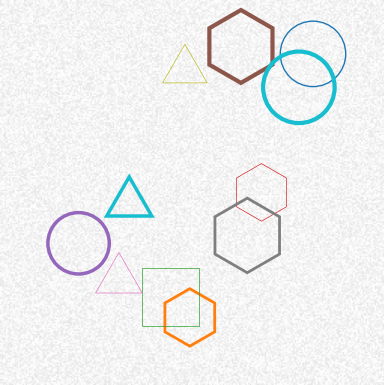[{"shape": "circle", "thickness": 1, "radius": 0.42, "center": [0.813, 0.86]}, {"shape": "hexagon", "thickness": 2, "radius": 0.37, "center": [0.493, 0.176]}, {"shape": "square", "thickness": 0.5, "radius": 0.37, "center": [0.444, 0.229]}, {"shape": "hexagon", "thickness": 0.5, "radius": 0.37, "center": [0.679, 0.5]}, {"shape": "circle", "thickness": 2.5, "radius": 0.4, "center": [0.204, 0.368]}, {"shape": "hexagon", "thickness": 3, "radius": 0.47, "center": [0.626, 0.879]}, {"shape": "triangle", "thickness": 0.5, "radius": 0.35, "center": [0.309, 0.274]}, {"shape": "hexagon", "thickness": 2, "radius": 0.48, "center": [0.642, 0.389]}, {"shape": "triangle", "thickness": 0.5, "radius": 0.33, "center": [0.48, 0.818]}, {"shape": "triangle", "thickness": 2.5, "radius": 0.34, "center": [0.336, 0.473]}, {"shape": "circle", "thickness": 3, "radius": 0.46, "center": [0.776, 0.773]}]